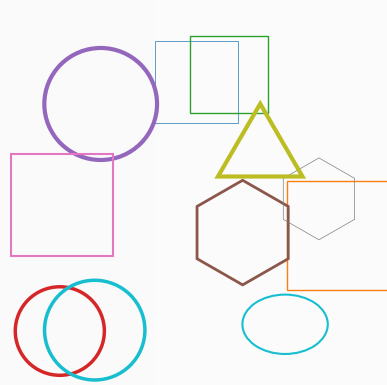[{"shape": "square", "thickness": 0.5, "radius": 0.53, "center": [0.507, 0.787]}, {"shape": "square", "thickness": 1, "radius": 0.71, "center": [0.884, 0.389]}, {"shape": "square", "thickness": 1, "radius": 0.5, "center": [0.591, 0.807]}, {"shape": "circle", "thickness": 2.5, "radius": 0.57, "center": [0.154, 0.14]}, {"shape": "circle", "thickness": 3, "radius": 0.73, "center": [0.26, 0.73]}, {"shape": "hexagon", "thickness": 2, "radius": 0.68, "center": [0.626, 0.396]}, {"shape": "square", "thickness": 1.5, "radius": 0.66, "center": [0.16, 0.468]}, {"shape": "hexagon", "thickness": 0.5, "radius": 0.53, "center": [0.823, 0.483]}, {"shape": "triangle", "thickness": 3, "radius": 0.63, "center": [0.672, 0.604]}, {"shape": "oval", "thickness": 1.5, "radius": 0.55, "center": [0.736, 0.158]}, {"shape": "circle", "thickness": 2.5, "radius": 0.65, "center": [0.244, 0.143]}]